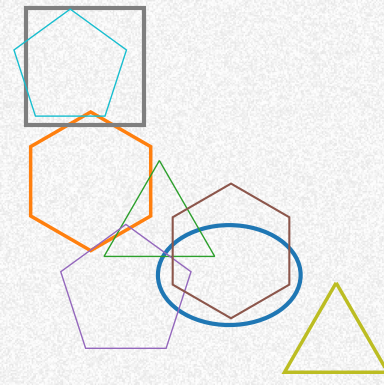[{"shape": "oval", "thickness": 3, "radius": 0.93, "center": [0.596, 0.286]}, {"shape": "hexagon", "thickness": 2.5, "radius": 0.9, "center": [0.236, 0.529]}, {"shape": "triangle", "thickness": 1, "radius": 0.83, "center": [0.414, 0.417]}, {"shape": "pentagon", "thickness": 1, "radius": 0.89, "center": [0.327, 0.239]}, {"shape": "hexagon", "thickness": 1.5, "radius": 0.87, "center": [0.6, 0.348]}, {"shape": "square", "thickness": 3, "radius": 0.76, "center": [0.221, 0.827]}, {"shape": "triangle", "thickness": 2.5, "radius": 0.77, "center": [0.873, 0.111]}, {"shape": "pentagon", "thickness": 1, "radius": 0.77, "center": [0.182, 0.823]}]